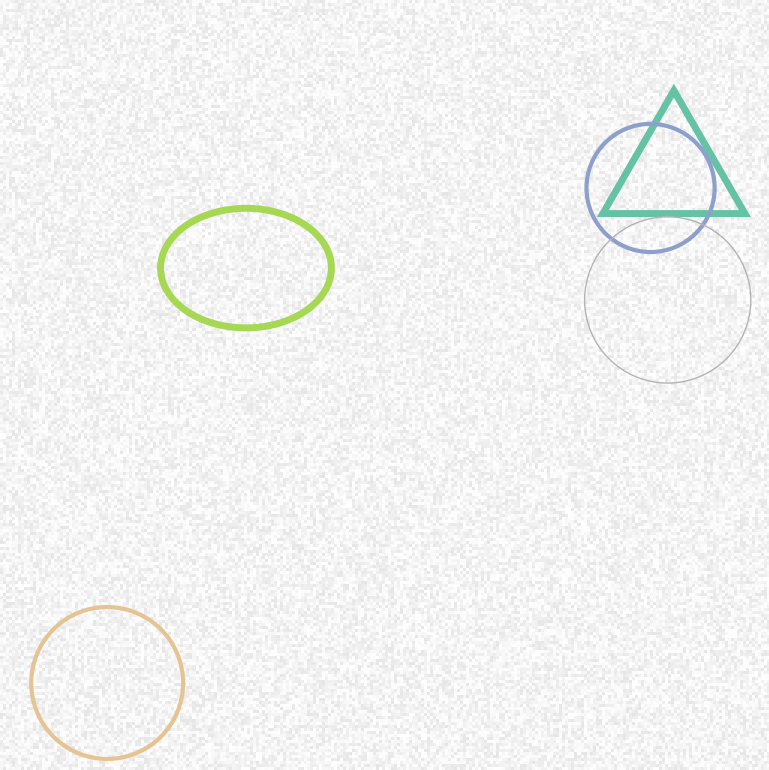[{"shape": "triangle", "thickness": 2.5, "radius": 0.53, "center": [0.875, 0.776]}, {"shape": "circle", "thickness": 1.5, "radius": 0.42, "center": [0.845, 0.756]}, {"shape": "oval", "thickness": 2.5, "radius": 0.55, "center": [0.319, 0.652]}, {"shape": "circle", "thickness": 1.5, "radius": 0.49, "center": [0.139, 0.113]}, {"shape": "circle", "thickness": 0.5, "radius": 0.54, "center": [0.867, 0.61]}]